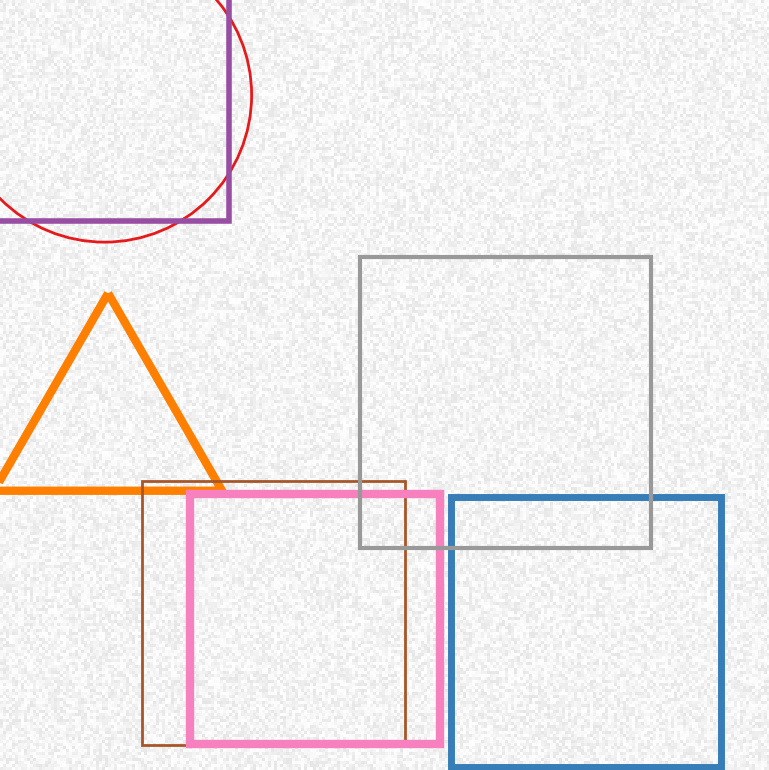[{"shape": "circle", "thickness": 1, "radius": 0.96, "center": [0.136, 0.877]}, {"shape": "square", "thickness": 2.5, "radius": 0.88, "center": [0.761, 0.179]}, {"shape": "square", "thickness": 2, "radius": 0.77, "center": [0.143, 0.867]}, {"shape": "triangle", "thickness": 3, "radius": 0.85, "center": [0.14, 0.448]}, {"shape": "square", "thickness": 1, "radius": 0.86, "center": [0.355, 0.204]}, {"shape": "square", "thickness": 3, "radius": 0.81, "center": [0.409, 0.196]}, {"shape": "square", "thickness": 1.5, "radius": 0.95, "center": [0.657, 0.477]}]